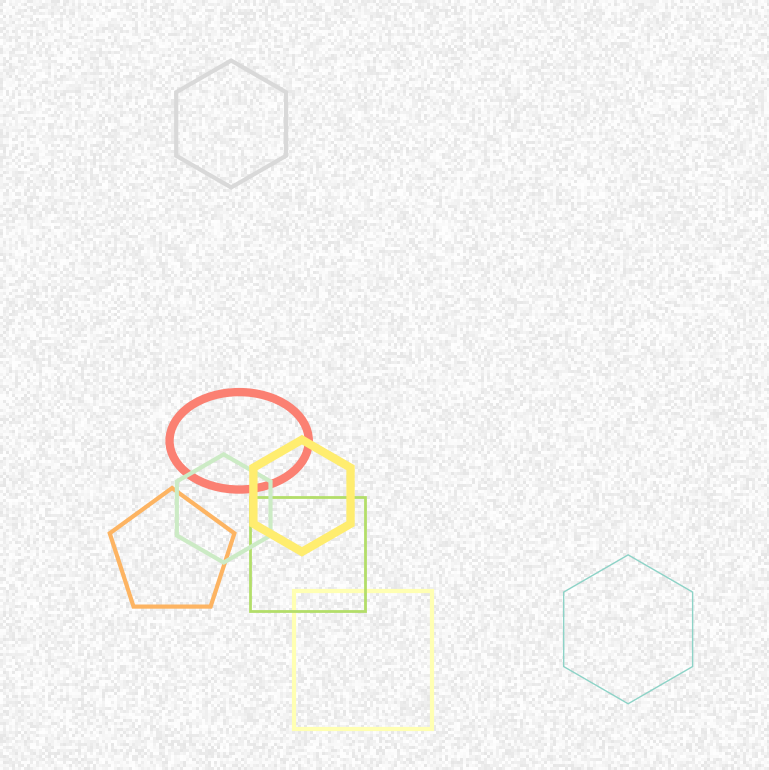[{"shape": "hexagon", "thickness": 0.5, "radius": 0.48, "center": [0.816, 0.183]}, {"shape": "square", "thickness": 1.5, "radius": 0.45, "center": [0.472, 0.142]}, {"shape": "oval", "thickness": 3, "radius": 0.45, "center": [0.311, 0.428]}, {"shape": "pentagon", "thickness": 1.5, "radius": 0.43, "center": [0.223, 0.281]}, {"shape": "square", "thickness": 1, "radius": 0.37, "center": [0.399, 0.281]}, {"shape": "hexagon", "thickness": 1.5, "radius": 0.41, "center": [0.3, 0.839]}, {"shape": "hexagon", "thickness": 1.5, "radius": 0.35, "center": [0.29, 0.34]}, {"shape": "hexagon", "thickness": 3, "radius": 0.36, "center": [0.392, 0.356]}]